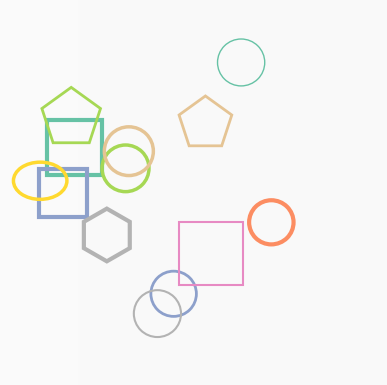[{"shape": "circle", "thickness": 1, "radius": 0.3, "center": [0.622, 0.838]}, {"shape": "square", "thickness": 3, "radius": 0.35, "center": [0.192, 0.617]}, {"shape": "circle", "thickness": 3, "radius": 0.29, "center": [0.7, 0.423]}, {"shape": "square", "thickness": 3, "radius": 0.31, "center": [0.163, 0.499]}, {"shape": "circle", "thickness": 2, "radius": 0.29, "center": [0.448, 0.237]}, {"shape": "square", "thickness": 1.5, "radius": 0.41, "center": [0.545, 0.341]}, {"shape": "pentagon", "thickness": 2, "radius": 0.4, "center": [0.184, 0.694]}, {"shape": "circle", "thickness": 2.5, "radius": 0.3, "center": [0.324, 0.563]}, {"shape": "oval", "thickness": 2.5, "radius": 0.35, "center": [0.104, 0.53]}, {"shape": "pentagon", "thickness": 2, "radius": 0.36, "center": [0.53, 0.679]}, {"shape": "circle", "thickness": 2.5, "radius": 0.32, "center": [0.333, 0.607]}, {"shape": "hexagon", "thickness": 3, "radius": 0.34, "center": [0.276, 0.39]}, {"shape": "circle", "thickness": 1.5, "radius": 0.3, "center": [0.406, 0.185]}]